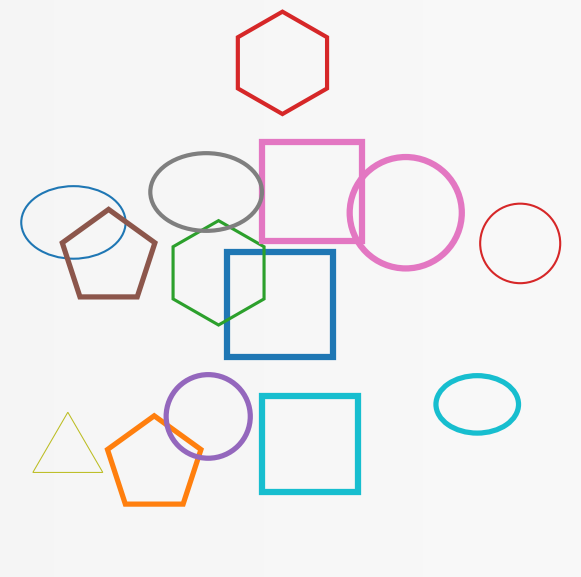[{"shape": "oval", "thickness": 1, "radius": 0.45, "center": [0.126, 0.614]}, {"shape": "square", "thickness": 3, "radius": 0.45, "center": [0.482, 0.472]}, {"shape": "pentagon", "thickness": 2.5, "radius": 0.42, "center": [0.265, 0.195]}, {"shape": "hexagon", "thickness": 1.5, "radius": 0.45, "center": [0.376, 0.527]}, {"shape": "circle", "thickness": 1, "radius": 0.34, "center": [0.895, 0.578]}, {"shape": "hexagon", "thickness": 2, "radius": 0.44, "center": [0.486, 0.89]}, {"shape": "circle", "thickness": 2.5, "radius": 0.36, "center": [0.358, 0.278]}, {"shape": "pentagon", "thickness": 2.5, "radius": 0.42, "center": [0.187, 0.553]}, {"shape": "square", "thickness": 3, "radius": 0.43, "center": [0.536, 0.668]}, {"shape": "circle", "thickness": 3, "radius": 0.48, "center": [0.698, 0.631]}, {"shape": "oval", "thickness": 2, "radius": 0.48, "center": [0.355, 0.667]}, {"shape": "triangle", "thickness": 0.5, "radius": 0.35, "center": [0.117, 0.216]}, {"shape": "oval", "thickness": 2.5, "radius": 0.36, "center": [0.821, 0.299]}, {"shape": "square", "thickness": 3, "radius": 0.41, "center": [0.533, 0.23]}]